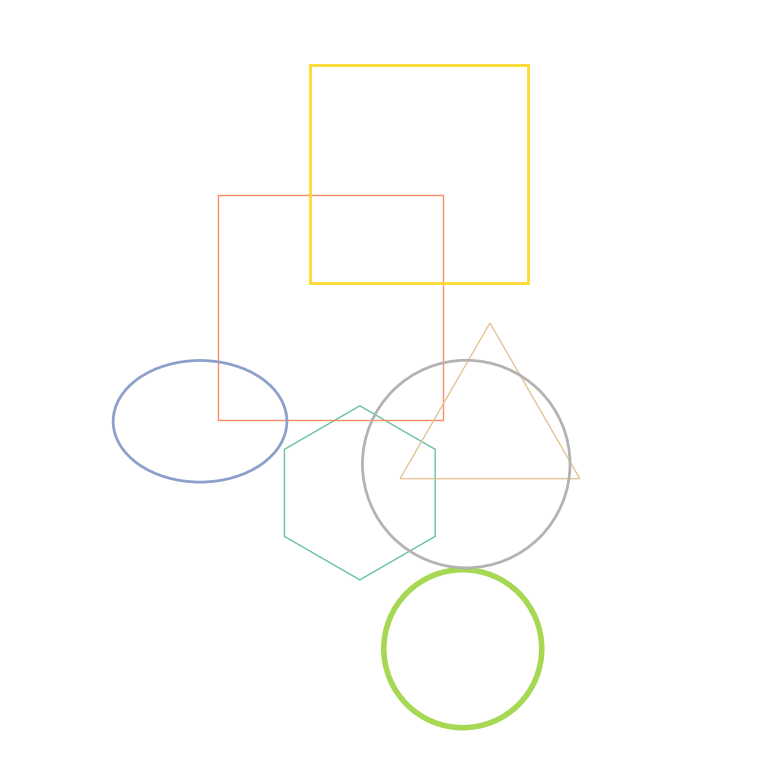[{"shape": "hexagon", "thickness": 0.5, "radius": 0.57, "center": [0.467, 0.36]}, {"shape": "square", "thickness": 0.5, "radius": 0.73, "center": [0.429, 0.6]}, {"shape": "oval", "thickness": 1, "radius": 0.56, "center": [0.26, 0.453]}, {"shape": "circle", "thickness": 2, "radius": 0.51, "center": [0.601, 0.158]}, {"shape": "square", "thickness": 1, "radius": 0.71, "center": [0.544, 0.774]}, {"shape": "triangle", "thickness": 0.5, "radius": 0.67, "center": [0.636, 0.446]}, {"shape": "circle", "thickness": 1, "radius": 0.67, "center": [0.605, 0.397]}]